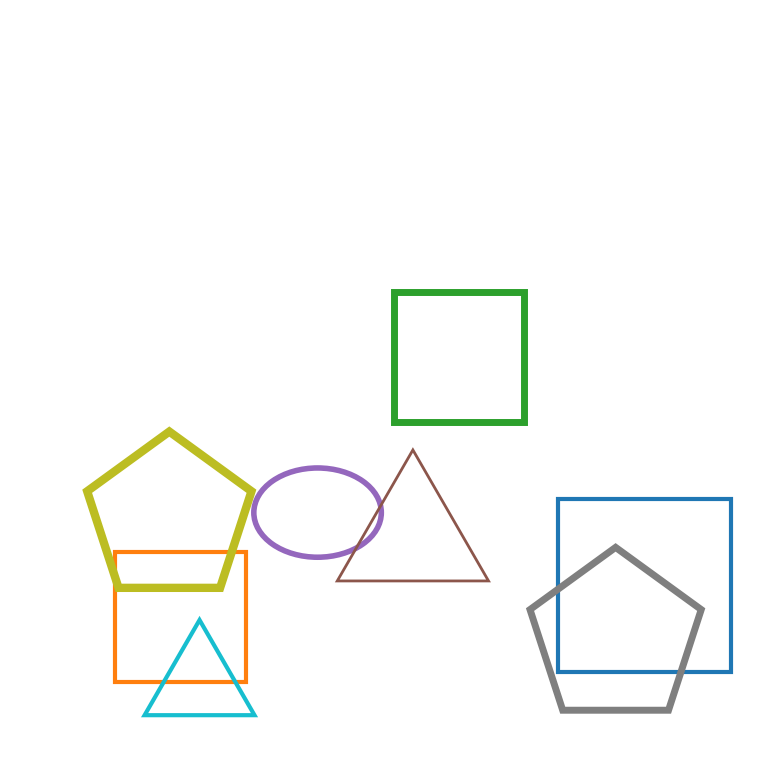[{"shape": "square", "thickness": 1.5, "radius": 0.56, "center": [0.837, 0.24]}, {"shape": "square", "thickness": 1.5, "radius": 0.42, "center": [0.234, 0.199]}, {"shape": "square", "thickness": 2.5, "radius": 0.42, "center": [0.596, 0.536]}, {"shape": "oval", "thickness": 2, "radius": 0.41, "center": [0.412, 0.334]}, {"shape": "triangle", "thickness": 1, "radius": 0.57, "center": [0.536, 0.302]}, {"shape": "pentagon", "thickness": 2.5, "radius": 0.58, "center": [0.8, 0.172]}, {"shape": "pentagon", "thickness": 3, "radius": 0.56, "center": [0.22, 0.327]}, {"shape": "triangle", "thickness": 1.5, "radius": 0.41, "center": [0.259, 0.112]}]